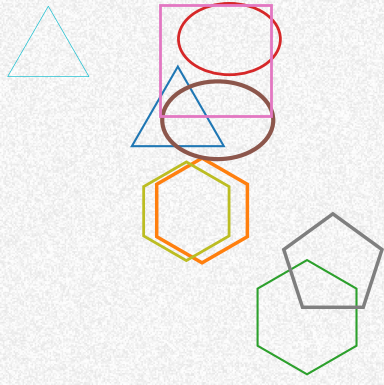[{"shape": "triangle", "thickness": 1.5, "radius": 0.69, "center": [0.462, 0.689]}, {"shape": "hexagon", "thickness": 2.5, "radius": 0.68, "center": [0.525, 0.453]}, {"shape": "hexagon", "thickness": 1.5, "radius": 0.74, "center": [0.797, 0.176]}, {"shape": "oval", "thickness": 2, "radius": 0.66, "center": [0.596, 0.899]}, {"shape": "oval", "thickness": 3, "radius": 0.72, "center": [0.566, 0.688]}, {"shape": "square", "thickness": 2, "radius": 0.72, "center": [0.559, 0.842]}, {"shape": "pentagon", "thickness": 2.5, "radius": 0.67, "center": [0.865, 0.31]}, {"shape": "hexagon", "thickness": 2, "radius": 0.64, "center": [0.484, 0.451]}, {"shape": "triangle", "thickness": 0.5, "radius": 0.61, "center": [0.125, 0.862]}]